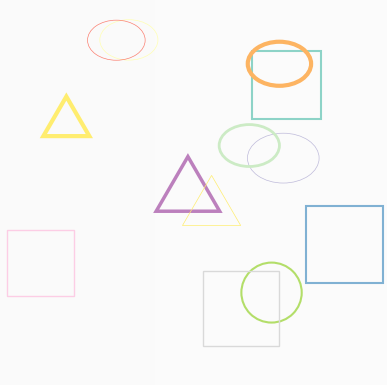[{"shape": "square", "thickness": 1.5, "radius": 0.44, "center": [0.74, 0.78]}, {"shape": "oval", "thickness": 0.5, "radius": 0.37, "center": [0.333, 0.896]}, {"shape": "oval", "thickness": 0.5, "radius": 0.46, "center": [0.731, 0.589]}, {"shape": "oval", "thickness": 0.5, "radius": 0.37, "center": [0.3, 0.896]}, {"shape": "square", "thickness": 1.5, "radius": 0.5, "center": [0.89, 0.365]}, {"shape": "oval", "thickness": 3, "radius": 0.41, "center": [0.721, 0.834]}, {"shape": "circle", "thickness": 1.5, "radius": 0.39, "center": [0.701, 0.24]}, {"shape": "square", "thickness": 1, "radius": 0.43, "center": [0.104, 0.316]}, {"shape": "square", "thickness": 1, "radius": 0.49, "center": [0.622, 0.199]}, {"shape": "triangle", "thickness": 2.5, "radius": 0.47, "center": [0.485, 0.499]}, {"shape": "oval", "thickness": 2, "radius": 0.39, "center": [0.643, 0.622]}, {"shape": "triangle", "thickness": 0.5, "radius": 0.43, "center": [0.546, 0.458]}, {"shape": "triangle", "thickness": 3, "radius": 0.34, "center": [0.171, 0.681]}]